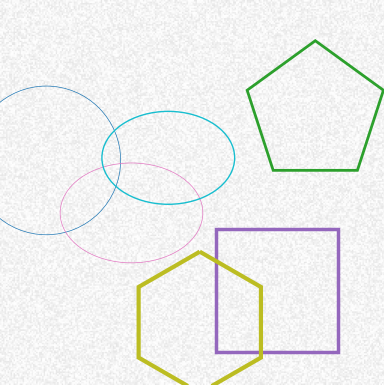[{"shape": "circle", "thickness": 0.5, "radius": 0.97, "center": [0.12, 0.583]}, {"shape": "pentagon", "thickness": 2, "radius": 0.93, "center": [0.819, 0.708]}, {"shape": "square", "thickness": 2.5, "radius": 0.8, "center": [0.719, 0.246]}, {"shape": "oval", "thickness": 0.5, "radius": 0.93, "center": [0.342, 0.447]}, {"shape": "hexagon", "thickness": 3, "radius": 0.92, "center": [0.519, 0.163]}, {"shape": "oval", "thickness": 1, "radius": 0.86, "center": [0.437, 0.59]}]